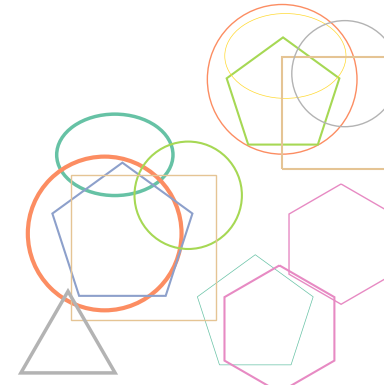[{"shape": "pentagon", "thickness": 0.5, "radius": 0.79, "center": [0.663, 0.18]}, {"shape": "oval", "thickness": 2.5, "radius": 0.76, "center": [0.298, 0.598]}, {"shape": "circle", "thickness": 3, "radius": 1.0, "center": [0.272, 0.394]}, {"shape": "circle", "thickness": 1, "radius": 0.97, "center": [0.733, 0.794]}, {"shape": "pentagon", "thickness": 1.5, "radius": 0.96, "center": [0.318, 0.386]}, {"shape": "hexagon", "thickness": 1, "radius": 0.78, "center": [0.886, 0.366]}, {"shape": "hexagon", "thickness": 1.5, "radius": 0.82, "center": [0.726, 0.146]}, {"shape": "circle", "thickness": 1.5, "radius": 0.7, "center": [0.489, 0.493]}, {"shape": "pentagon", "thickness": 1.5, "radius": 0.77, "center": [0.735, 0.749]}, {"shape": "oval", "thickness": 0.5, "radius": 0.79, "center": [0.741, 0.855]}, {"shape": "square", "thickness": 1, "radius": 0.94, "center": [0.373, 0.356]}, {"shape": "square", "thickness": 1.5, "radius": 0.73, "center": [0.877, 0.706]}, {"shape": "triangle", "thickness": 2.5, "radius": 0.71, "center": [0.177, 0.102]}, {"shape": "circle", "thickness": 1, "radius": 0.69, "center": [0.896, 0.809]}]